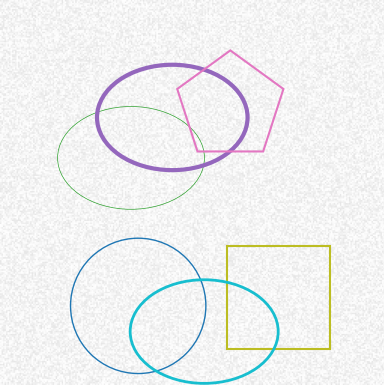[{"shape": "circle", "thickness": 1, "radius": 0.88, "center": [0.359, 0.206]}, {"shape": "oval", "thickness": 0.5, "radius": 0.95, "center": [0.34, 0.59]}, {"shape": "oval", "thickness": 3, "radius": 0.98, "center": [0.448, 0.695]}, {"shape": "pentagon", "thickness": 1.5, "radius": 0.73, "center": [0.598, 0.724]}, {"shape": "square", "thickness": 1.5, "radius": 0.67, "center": [0.724, 0.227]}, {"shape": "oval", "thickness": 2, "radius": 0.96, "center": [0.53, 0.139]}]